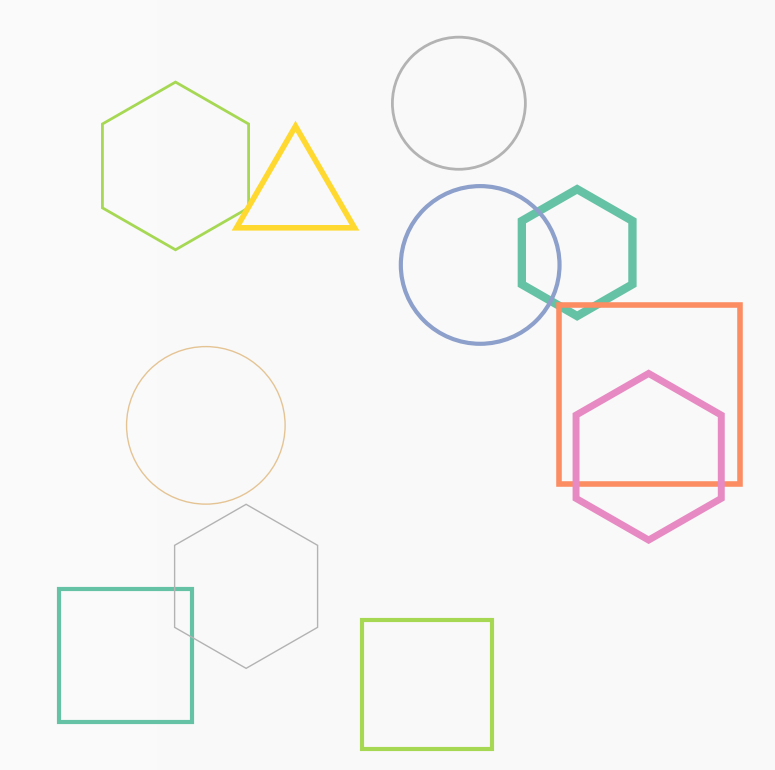[{"shape": "hexagon", "thickness": 3, "radius": 0.41, "center": [0.745, 0.672]}, {"shape": "square", "thickness": 1.5, "radius": 0.43, "center": [0.162, 0.149]}, {"shape": "square", "thickness": 2, "radius": 0.58, "center": [0.838, 0.487]}, {"shape": "circle", "thickness": 1.5, "radius": 0.51, "center": [0.62, 0.656]}, {"shape": "hexagon", "thickness": 2.5, "radius": 0.54, "center": [0.837, 0.407]}, {"shape": "square", "thickness": 1.5, "radius": 0.42, "center": [0.551, 0.111]}, {"shape": "hexagon", "thickness": 1, "radius": 0.54, "center": [0.226, 0.785]}, {"shape": "triangle", "thickness": 2, "radius": 0.44, "center": [0.381, 0.748]}, {"shape": "circle", "thickness": 0.5, "radius": 0.51, "center": [0.266, 0.448]}, {"shape": "circle", "thickness": 1, "radius": 0.43, "center": [0.592, 0.866]}, {"shape": "hexagon", "thickness": 0.5, "radius": 0.53, "center": [0.318, 0.239]}]